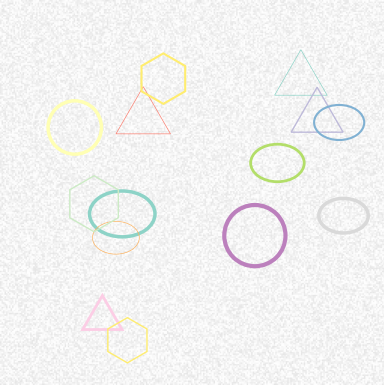[{"shape": "triangle", "thickness": 0.5, "radius": 0.39, "center": [0.781, 0.792]}, {"shape": "oval", "thickness": 2.5, "radius": 0.43, "center": [0.318, 0.444]}, {"shape": "circle", "thickness": 2.5, "radius": 0.35, "center": [0.194, 0.669]}, {"shape": "triangle", "thickness": 1, "radius": 0.39, "center": [0.824, 0.696]}, {"shape": "triangle", "thickness": 0.5, "radius": 0.41, "center": [0.372, 0.693]}, {"shape": "oval", "thickness": 1.5, "radius": 0.33, "center": [0.881, 0.682]}, {"shape": "oval", "thickness": 0.5, "radius": 0.3, "center": [0.301, 0.382]}, {"shape": "oval", "thickness": 2, "radius": 0.35, "center": [0.721, 0.577]}, {"shape": "triangle", "thickness": 2, "radius": 0.29, "center": [0.266, 0.174]}, {"shape": "oval", "thickness": 2.5, "radius": 0.32, "center": [0.892, 0.44]}, {"shape": "circle", "thickness": 3, "radius": 0.4, "center": [0.662, 0.388]}, {"shape": "hexagon", "thickness": 1, "radius": 0.36, "center": [0.244, 0.471]}, {"shape": "hexagon", "thickness": 1.5, "radius": 0.33, "center": [0.424, 0.796]}, {"shape": "hexagon", "thickness": 1, "radius": 0.29, "center": [0.331, 0.116]}]